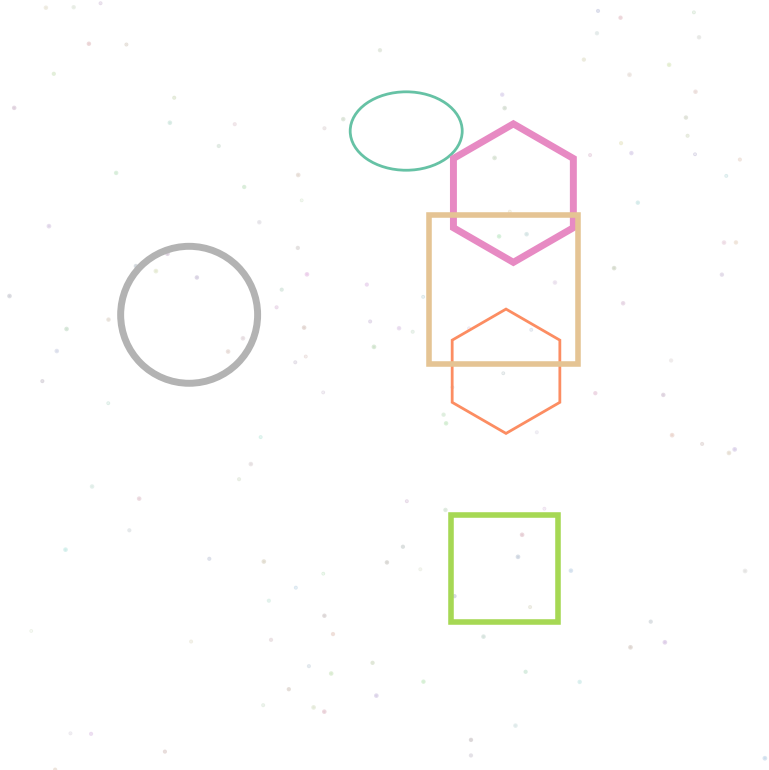[{"shape": "oval", "thickness": 1, "radius": 0.36, "center": [0.528, 0.83]}, {"shape": "hexagon", "thickness": 1, "radius": 0.4, "center": [0.657, 0.518]}, {"shape": "hexagon", "thickness": 2.5, "radius": 0.45, "center": [0.667, 0.749]}, {"shape": "square", "thickness": 2, "radius": 0.35, "center": [0.655, 0.261]}, {"shape": "square", "thickness": 2, "radius": 0.48, "center": [0.654, 0.624]}, {"shape": "circle", "thickness": 2.5, "radius": 0.44, "center": [0.246, 0.591]}]